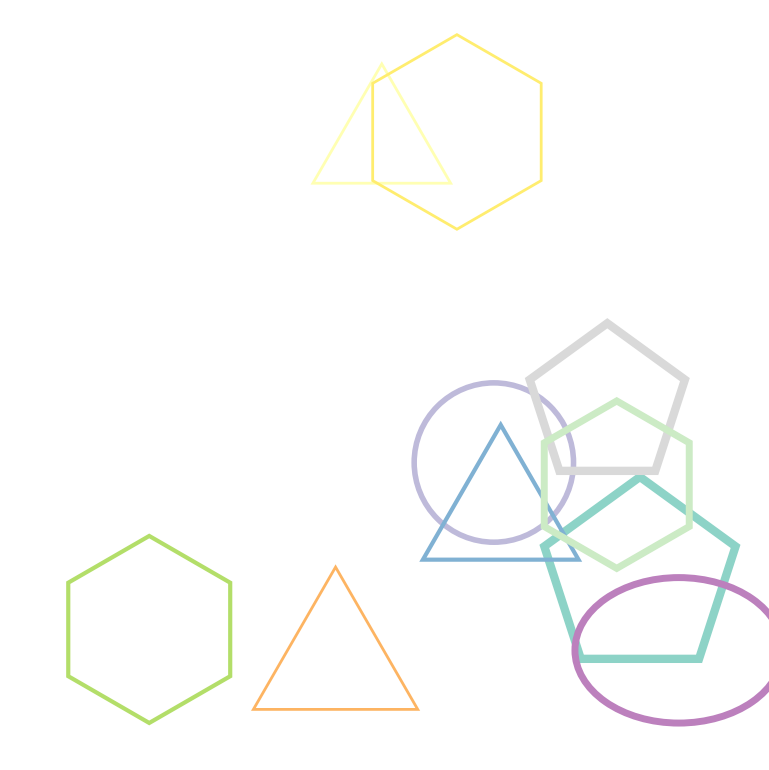[{"shape": "pentagon", "thickness": 3, "radius": 0.65, "center": [0.831, 0.25]}, {"shape": "triangle", "thickness": 1, "radius": 0.52, "center": [0.496, 0.814]}, {"shape": "circle", "thickness": 2, "radius": 0.52, "center": [0.641, 0.399]}, {"shape": "triangle", "thickness": 1.5, "radius": 0.58, "center": [0.65, 0.332]}, {"shape": "triangle", "thickness": 1, "radius": 0.62, "center": [0.436, 0.14]}, {"shape": "hexagon", "thickness": 1.5, "radius": 0.61, "center": [0.194, 0.183]}, {"shape": "pentagon", "thickness": 3, "radius": 0.53, "center": [0.789, 0.474]}, {"shape": "oval", "thickness": 2.5, "radius": 0.67, "center": [0.882, 0.155]}, {"shape": "hexagon", "thickness": 2.5, "radius": 0.54, "center": [0.801, 0.371]}, {"shape": "hexagon", "thickness": 1, "radius": 0.63, "center": [0.593, 0.829]}]